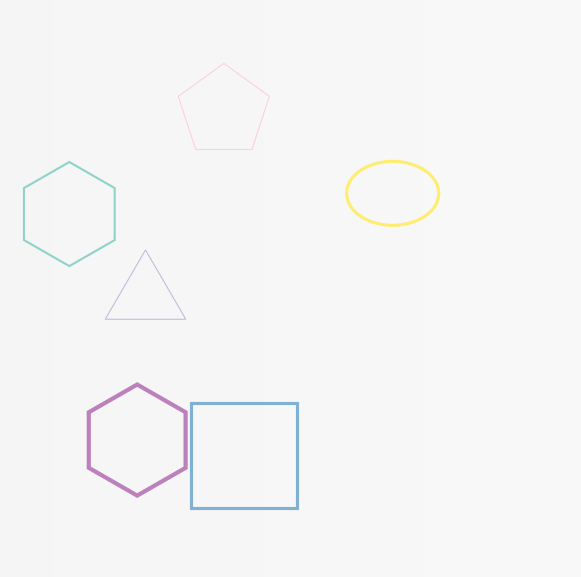[{"shape": "hexagon", "thickness": 1, "radius": 0.45, "center": [0.119, 0.628]}, {"shape": "triangle", "thickness": 0.5, "radius": 0.4, "center": [0.25, 0.486]}, {"shape": "square", "thickness": 1.5, "radius": 0.46, "center": [0.42, 0.211]}, {"shape": "pentagon", "thickness": 0.5, "radius": 0.41, "center": [0.385, 0.807]}, {"shape": "hexagon", "thickness": 2, "radius": 0.48, "center": [0.236, 0.237]}, {"shape": "oval", "thickness": 1.5, "radius": 0.4, "center": [0.676, 0.664]}]